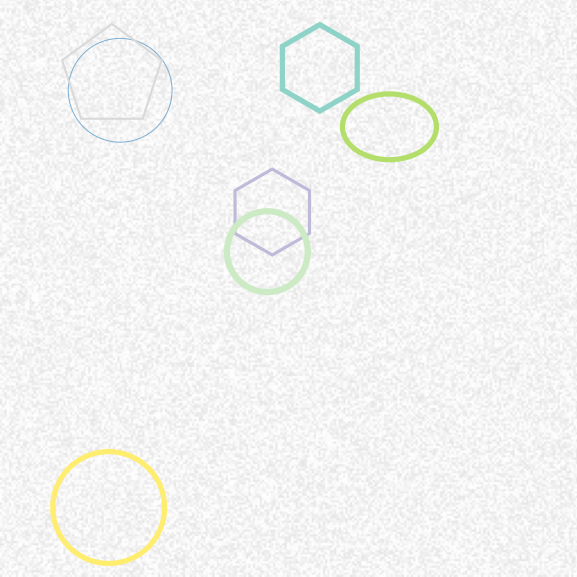[{"shape": "hexagon", "thickness": 2.5, "radius": 0.37, "center": [0.554, 0.882]}, {"shape": "hexagon", "thickness": 1.5, "radius": 0.37, "center": [0.471, 0.632]}, {"shape": "circle", "thickness": 0.5, "radius": 0.45, "center": [0.208, 0.843]}, {"shape": "oval", "thickness": 2.5, "radius": 0.41, "center": [0.674, 0.78]}, {"shape": "pentagon", "thickness": 1, "radius": 0.45, "center": [0.194, 0.867]}, {"shape": "circle", "thickness": 3, "radius": 0.35, "center": [0.463, 0.563]}, {"shape": "circle", "thickness": 2.5, "radius": 0.48, "center": [0.188, 0.12]}]